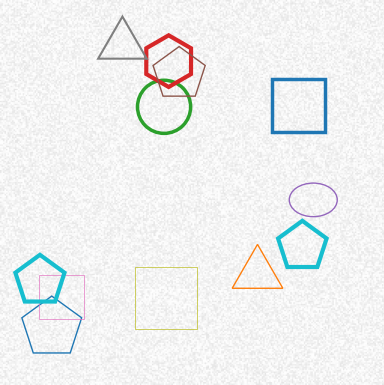[{"shape": "pentagon", "thickness": 1, "radius": 0.41, "center": [0.134, 0.149]}, {"shape": "square", "thickness": 2.5, "radius": 0.34, "center": [0.775, 0.726]}, {"shape": "triangle", "thickness": 1, "radius": 0.38, "center": [0.669, 0.289]}, {"shape": "circle", "thickness": 2.5, "radius": 0.35, "center": [0.426, 0.723]}, {"shape": "hexagon", "thickness": 3, "radius": 0.34, "center": [0.438, 0.841]}, {"shape": "oval", "thickness": 1, "radius": 0.31, "center": [0.814, 0.481]}, {"shape": "pentagon", "thickness": 1, "radius": 0.36, "center": [0.465, 0.808]}, {"shape": "square", "thickness": 0.5, "radius": 0.29, "center": [0.16, 0.228]}, {"shape": "triangle", "thickness": 1.5, "radius": 0.36, "center": [0.318, 0.884]}, {"shape": "square", "thickness": 0.5, "radius": 0.41, "center": [0.431, 0.226]}, {"shape": "pentagon", "thickness": 3, "radius": 0.33, "center": [0.785, 0.36]}, {"shape": "pentagon", "thickness": 3, "radius": 0.34, "center": [0.104, 0.271]}]